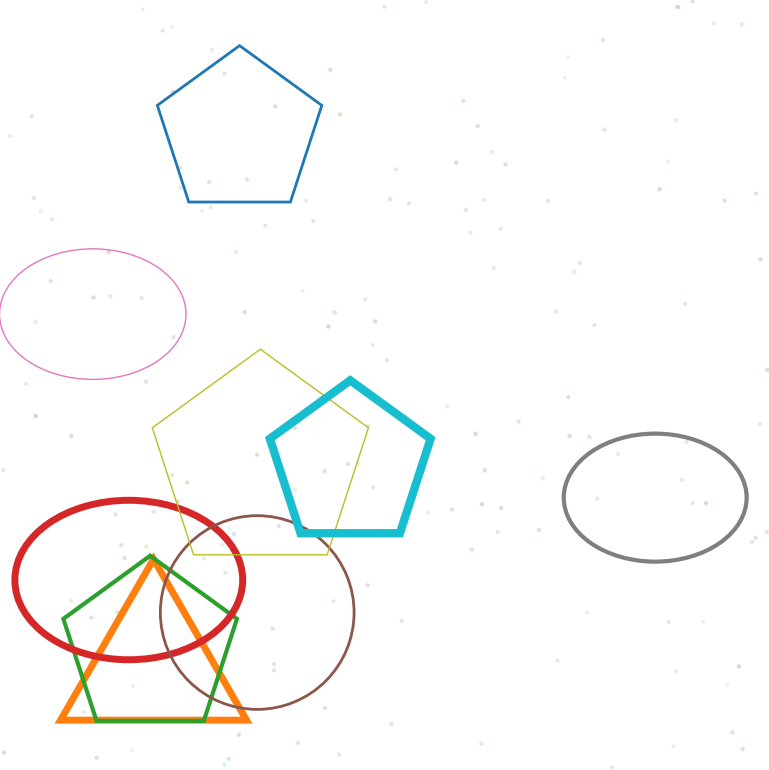[{"shape": "pentagon", "thickness": 1, "radius": 0.56, "center": [0.311, 0.828]}, {"shape": "triangle", "thickness": 2.5, "radius": 0.7, "center": [0.199, 0.134]}, {"shape": "pentagon", "thickness": 1.5, "radius": 0.59, "center": [0.195, 0.16]}, {"shape": "oval", "thickness": 2.5, "radius": 0.74, "center": [0.167, 0.247]}, {"shape": "circle", "thickness": 1, "radius": 0.63, "center": [0.334, 0.205]}, {"shape": "oval", "thickness": 0.5, "radius": 0.61, "center": [0.12, 0.592]}, {"shape": "oval", "thickness": 1.5, "radius": 0.59, "center": [0.851, 0.354]}, {"shape": "pentagon", "thickness": 0.5, "radius": 0.74, "center": [0.338, 0.399]}, {"shape": "pentagon", "thickness": 3, "radius": 0.55, "center": [0.455, 0.396]}]